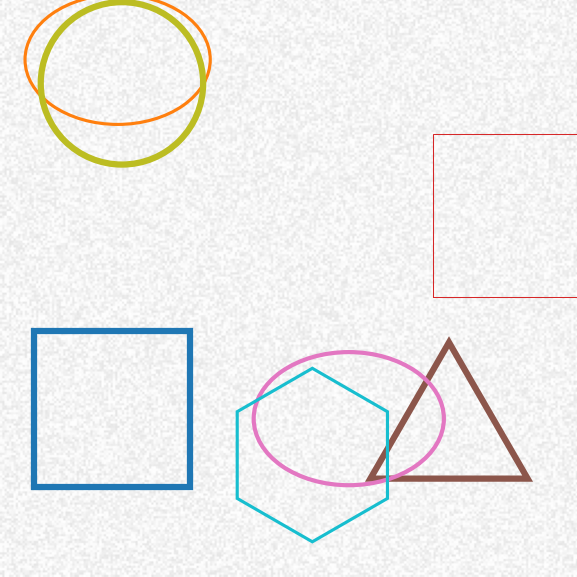[{"shape": "square", "thickness": 3, "radius": 0.67, "center": [0.194, 0.291]}, {"shape": "oval", "thickness": 1.5, "radius": 0.8, "center": [0.204, 0.896]}, {"shape": "square", "thickness": 0.5, "radius": 0.71, "center": [0.89, 0.626]}, {"shape": "triangle", "thickness": 3, "radius": 0.79, "center": [0.777, 0.249]}, {"shape": "oval", "thickness": 2, "radius": 0.82, "center": [0.604, 0.274]}, {"shape": "circle", "thickness": 3, "radius": 0.7, "center": [0.211, 0.855]}, {"shape": "hexagon", "thickness": 1.5, "radius": 0.75, "center": [0.541, 0.211]}]